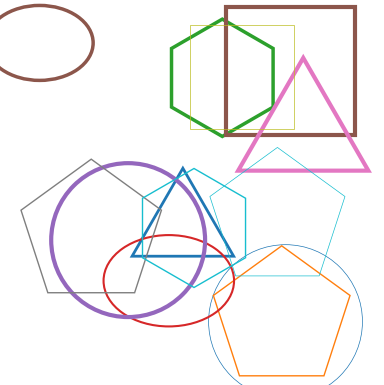[{"shape": "triangle", "thickness": 2, "radius": 0.76, "center": [0.475, 0.411]}, {"shape": "circle", "thickness": 0.5, "radius": 1.0, "center": [0.742, 0.165]}, {"shape": "pentagon", "thickness": 1, "radius": 0.93, "center": [0.732, 0.175]}, {"shape": "hexagon", "thickness": 2.5, "radius": 0.76, "center": [0.577, 0.798]}, {"shape": "oval", "thickness": 1.5, "radius": 0.85, "center": [0.438, 0.271]}, {"shape": "circle", "thickness": 3, "radius": 1.0, "center": [0.333, 0.376]}, {"shape": "square", "thickness": 3, "radius": 0.84, "center": [0.755, 0.816]}, {"shape": "oval", "thickness": 2.5, "radius": 0.7, "center": [0.103, 0.889]}, {"shape": "triangle", "thickness": 3, "radius": 0.98, "center": [0.788, 0.654]}, {"shape": "pentagon", "thickness": 1, "radius": 0.96, "center": [0.237, 0.395]}, {"shape": "square", "thickness": 0.5, "radius": 0.68, "center": [0.628, 0.8]}, {"shape": "pentagon", "thickness": 0.5, "radius": 0.92, "center": [0.721, 0.433]}, {"shape": "hexagon", "thickness": 1, "radius": 0.77, "center": [0.504, 0.408]}]